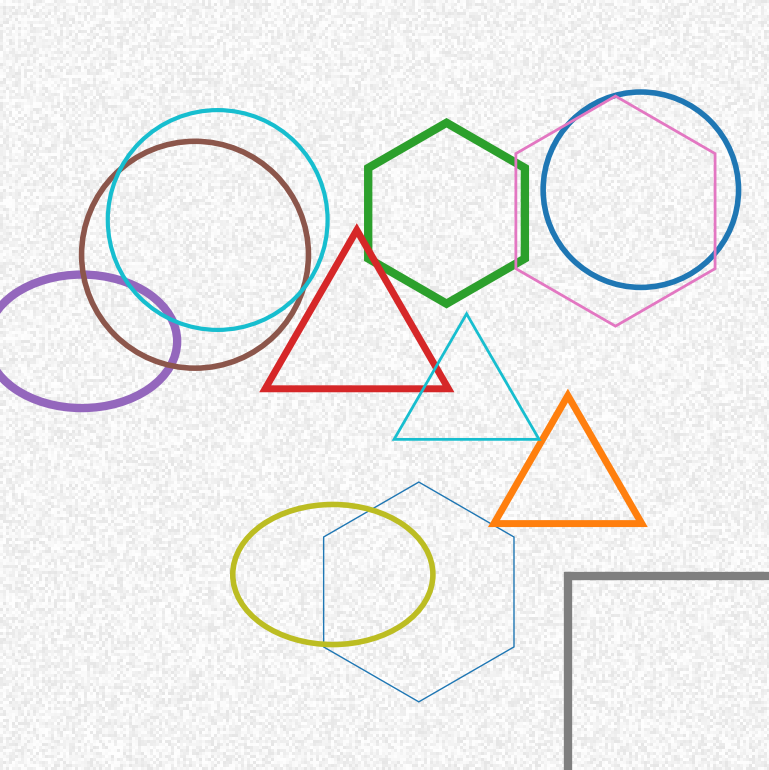[{"shape": "hexagon", "thickness": 0.5, "radius": 0.71, "center": [0.544, 0.231]}, {"shape": "circle", "thickness": 2, "radius": 0.63, "center": [0.832, 0.754]}, {"shape": "triangle", "thickness": 2.5, "radius": 0.55, "center": [0.737, 0.375]}, {"shape": "hexagon", "thickness": 3, "radius": 0.59, "center": [0.58, 0.723]}, {"shape": "triangle", "thickness": 2.5, "radius": 0.69, "center": [0.463, 0.564]}, {"shape": "oval", "thickness": 3, "radius": 0.62, "center": [0.106, 0.557]}, {"shape": "circle", "thickness": 2, "radius": 0.74, "center": [0.253, 0.669]}, {"shape": "hexagon", "thickness": 1, "radius": 0.75, "center": [0.799, 0.726]}, {"shape": "square", "thickness": 3, "radius": 0.67, "center": [0.87, 0.118]}, {"shape": "oval", "thickness": 2, "radius": 0.65, "center": [0.432, 0.254]}, {"shape": "circle", "thickness": 1.5, "radius": 0.71, "center": [0.283, 0.714]}, {"shape": "triangle", "thickness": 1, "radius": 0.54, "center": [0.606, 0.484]}]